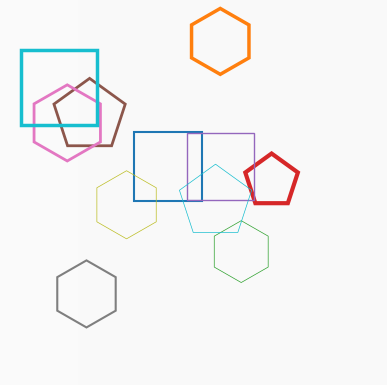[{"shape": "square", "thickness": 1.5, "radius": 0.44, "center": [0.434, 0.568]}, {"shape": "hexagon", "thickness": 2.5, "radius": 0.43, "center": [0.568, 0.892]}, {"shape": "hexagon", "thickness": 0.5, "radius": 0.4, "center": [0.623, 0.346]}, {"shape": "pentagon", "thickness": 3, "radius": 0.36, "center": [0.701, 0.53]}, {"shape": "square", "thickness": 1, "radius": 0.44, "center": [0.569, 0.567]}, {"shape": "pentagon", "thickness": 2, "radius": 0.48, "center": [0.231, 0.7]}, {"shape": "hexagon", "thickness": 2, "radius": 0.49, "center": [0.174, 0.681]}, {"shape": "hexagon", "thickness": 1.5, "radius": 0.44, "center": [0.223, 0.237]}, {"shape": "hexagon", "thickness": 0.5, "radius": 0.44, "center": [0.327, 0.468]}, {"shape": "pentagon", "thickness": 0.5, "radius": 0.49, "center": [0.556, 0.476]}, {"shape": "square", "thickness": 2.5, "radius": 0.49, "center": [0.152, 0.773]}]